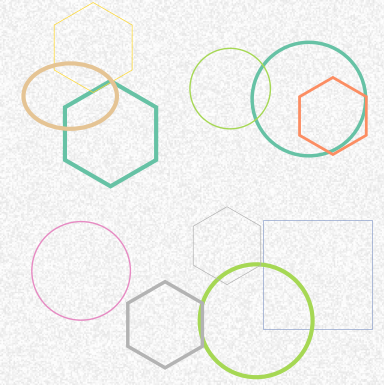[{"shape": "hexagon", "thickness": 3, "radius": 0.68, "center": [0.287, 0.653]}, {"shape": "circle", "thickness": 2.5, "radius": 0.74, "center": [0.802, 0.743]}, {"shape": "hexagon", "thickness": 2, "radius": 0.5, "center": [0.865, 0.699]}, {"shape": "square", "thickness": 0.5, "radius": 0.7, "center": [0.824, 0.287]}, {"shape": "circle", "thickness": 1, "radius": 0.64, "center": [0.211, 0.296]}, {"shape": "circle", "thickness": 3, "radius": 0.73, "center": [0.665, 0.167]}, {"shape": "circle", "thickness": 1, "radius": 0.52, "center": [0.598, 0.77]}, {"shape": "hexagon", "thickness": 0.5, "radius": 0.58, "center": [0.242, 0.877]}, {"shape": "oval", "thickness": 3, "radius": 0.61, "center": [0.182, 0.75]}, {"shape": "hexagon", "thickness": 0.5, "radius": 0.51, "center": [0.59, 0.362]}, {"shape": "hexagon", "thickness": 2.5, "radius": 0.56, "center": [0.429, 0.157]}]